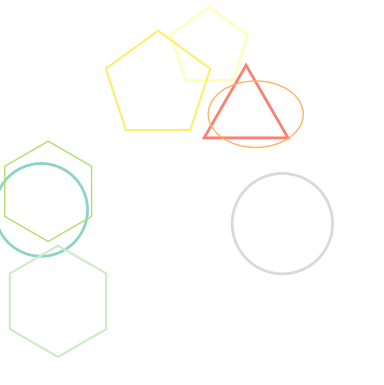[{"shape": "circle", "thickness": 2, "radius": 0.6, "center": [0.107, 0.455]}, {"shape": "pentagon", "thickness": 1.5, "radius": 0.53, "center": [0.543, 0.877]}, {"shape": "triangle", "thickness": 2, "radius": 0.63, "center": [0.639, 0.705]}, {"shape": "oval", "thickness": 1, "radius": 0.62, "center": [0.664, 0.703]}, {"shape": "hexagon", "thickness": 1, "radius": 0.65, "center": [0.125, 0.503]}, {"shape": "circle", "thickness": 2, "radius": 0.65, "center": [0.733, 0.419]}, {"shape": "hexagon", "thickness": 1.5, "radius": 0.72, "center": [0.151, 0.217]}, {"shape": "pentagon", "thickness": 1.5, "radius": 0.71, "center": [0.411, 0.778]}]